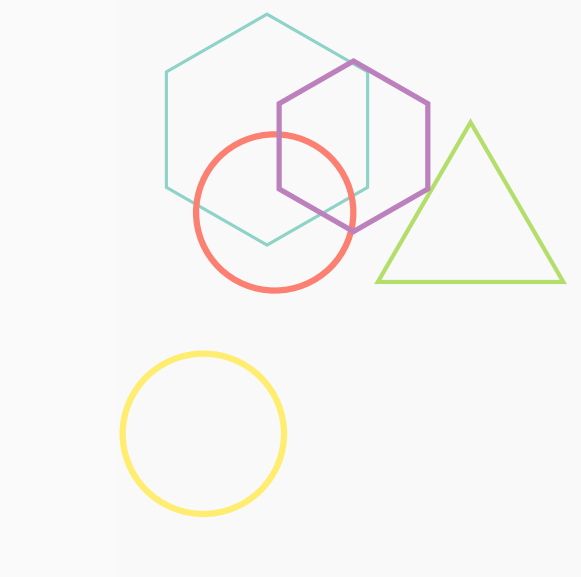[{"shape": "hexagon", "thickness": 1.5, "radius": 1.0, "center": [0.459, 0.775]}, {"shape": "circle", "thickness": 3, "radius": 0.68, "center": [0.473, 0.631]}, {"shape": "triangle", "thickness": 2, "radius": 0.92, "center": [0.81, 0.603]}, {"shape": "hexagon", "thickness": 2.5, "radius": 0.74, "center": [0.608, 0.746]}, {"shape": "circle", "thickness": 3, "radius": 0.69, "center": [0.35, 0.248]}]